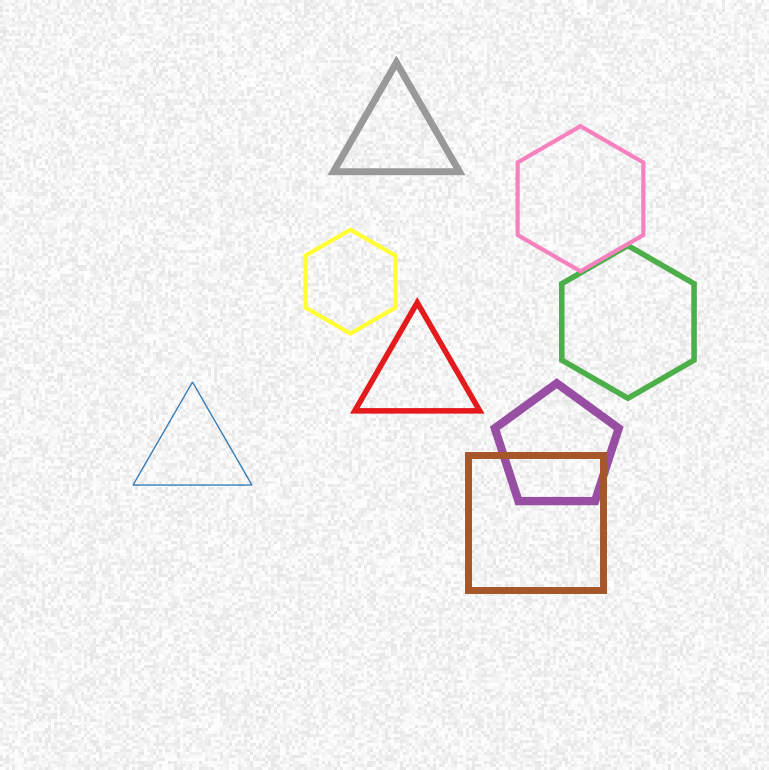[{"shape": "triangle", "thickness": 2, "radius": 0.47, "center": [0.542, 0.513]}, {"shape": "triangle", "thickness": 0.5, "radius": 0.45, "center": [0.25, 0.415]}, {"shape": "hexagon", "thickness": 2, "radius": 0.5, "center": [0.815, 0.582]}, {"shape": "pentagon", "thickness": 3, "radius": 0.42, "center": [0.723, 0.418]}, {"shape": "hexagon", "thickness": 1.5, "radius": 0.34, "center": [0.455, 0.634]}, {"shape": "square", "thickness": 2.5, "radius": 0.44, "center": [0.695, 0.321]}, {"shape": "hexagon", "thickness": 1.5, "radius": 0.47, "center": [0.754, 0.742]}, {"shape": "triangle", "thickness": 2.5, "radius": 0.47, "center": [0.515, 0.824]}]